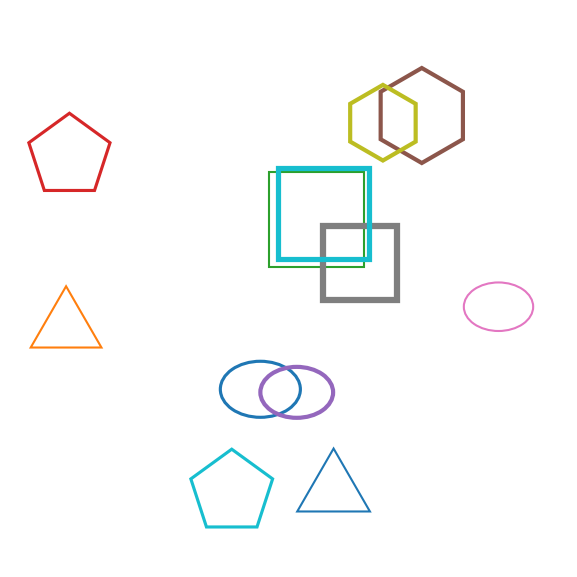[{"shape": "triangle", "thickness": 1, "radius": 0.36, "center": [0.578, 0.15]}, {"shape": "oval", "thickness": 1.5, "radius": 0.35, "center": [0.451, 0.325]}, {"shape": "triangle", "thickness": 1, "radius": 0.35, "center": [0.114, 0.433]}, {"shape": "square", "thickness": 1, "radius": 0.41, "center": [0.548, 0.619]}, {"shape": "pentagon", "thickness": 1.5, "radius": 0.37, "center": [0.12, 0.729]}, {"shape": "oval", "thickness": 2, "radius": 0.32, "center": [0.514, 0.32]}, {"shape": "hexagon", "thickness": 2, "radius": 0.41, "center": [0.73, 0.799]}, {"shape": "oval", "thickness": 1, "radius": 0.3, "center": [0.863, 0.468]}, {"shape": "square", "thickness": 3, "radius": 0.32, "center": [0.623, 0.544]}, {"shape": "hexagon", "thickness": 2, "radius": 0.33, "center": [0.663, 0.787]}, {"shape": "square", "thickness": 2.5, "radius": 0.39, "center": [0.56, 0.63]}, {"shape": "pentagon", "thickness": 1.5, "radius": 0.37, "center": [0.401, 0.147]}]